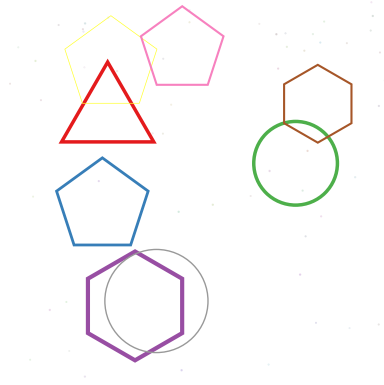[{"shape": "triangle", "thickness": 2.5, "radius": 0.69, "center": [0.28, 0.701]}, {"shape": "pentagon", "thickness": 2, "radius": 0.63, "center": [0.266, 0.465]}, {"shape": "circle", "thickness": 2.5, "radius": 0.54, "center": [0.768, 0.576]}, {"shape": "hexagon", "thickness": 3, "radius": 0.71, "center": [0.351, 0.205]}, {"shape": "pentagon", "thickness": 0.5, "radius": 0.63, "center": [0.288, 0.833]}, {"shape": "hexagon", "thickness": 1.5, "radius": 0.51, "center": [0.825, 0.731]}, {"shape": "pentagon", "thickness": 1.5, "radius": 0.56, "center": [0.473, 0.871]}, {"shape": "circle", "thickness": 1, "radius": 0.67, "center": [0.406, 0.218]}]